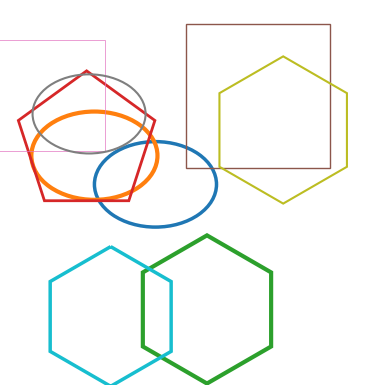[{"shape": "oval", "thickness": 2.5, "radius": 0.79, "center": [0.404, 0.521]}, {"shape": "oval", "thickness": 3, "radius": 0.82, "center": [0.245, 0.596]}, {"shape": "hexagon", "thickness": 3, "radius": 0.96, "center": [0.538, 0.196]}, {"shape": "pentagon", "thickness": 2, "radius": 0.93, "center": [0.225, 0.629]}, {"shape": "square", "thickness": 1, "radius": 0.94, "center": [0.67, 0.75]}, {"shape": "square", "thickness": 0.5, "radius": 0.72, "center": [0.128, 0.753]}, {"shape": "oval", "thickness": 1.5, "radius": 0.73, "center": [0.231, 0.704]}, {"shape": "hexagon", "thickness": 1.5, "radius": 0.96, "center": [0.736, 0.662]}, {"shape": "hexagon", "thickness": 2.5, "radius": 0.91, "center": [0.287, 0.178]}]